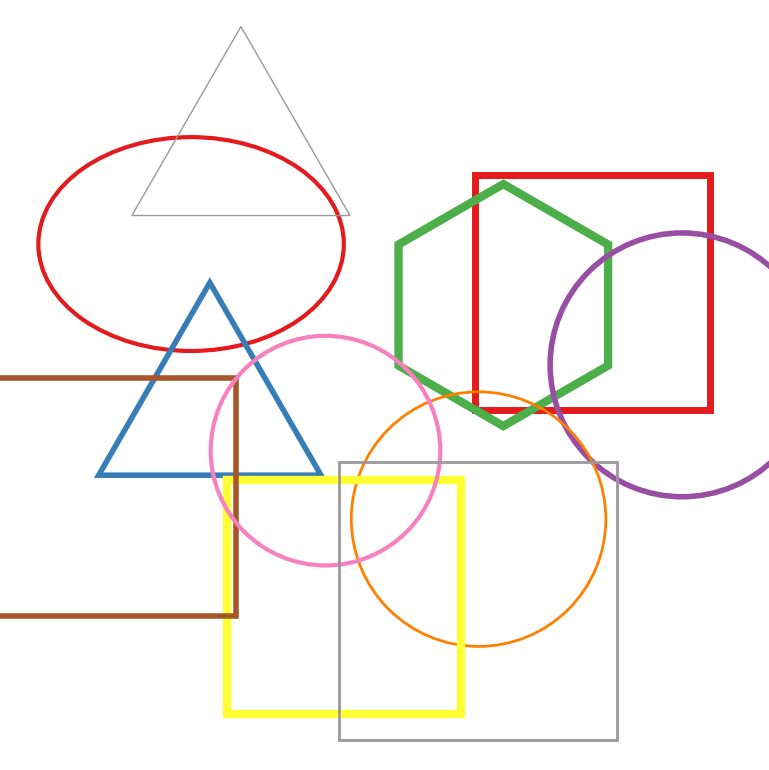[{"shape": "oval", "thickness": 1.5, "radius": 0.99, "center": [0.248, 0.683]}, {"shape": "square", "thickness": 2.5, "radius": 0.76, "center": [0.769, 0.621]}, {"shape": "triangle", "thickness": 2, "radius": 0.83, "center": [0.273, 0.466]}, {"shape": "hexagon", "thickness": 3, "radius": 0.79, "center": [0.654, 0.604]}, {"shape": "circle", "thickness": 2, "radius": 0.86, "center": [0.886, 0.526]}, {"shape": "circle", "thickness": 1, "radius": 0.83, "center": [0.622, 0.326]}, {"shape": "square", "thickness": 3, "radius": 0.76, "center": [0.447, 0.225]}, {"shape": "square", "thickness": 2, "radius": 0.77, "center": [0.151, 0.355]}, {"shape": "circle", "thickness": 1.5, "radius": 0.75, "center": [0.423, 0.415]}, {"shape": "square", "thickness": 1, "radius": 0.9, "center": [0.621, 0.219]}, {"shape": "triangle", "thickness": 0.5, "radius": 0.82, "center": [0.313, 0.802]}]